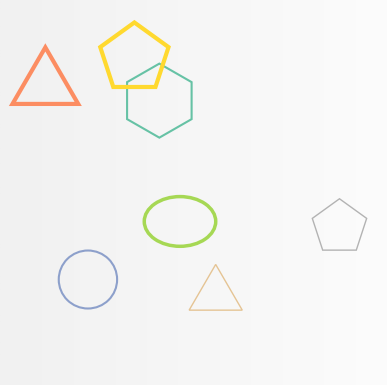[{"shape": "hexagon", "thickness": 1.5, "radius": 0.48, "center": [0.411, 0.739]}, {"shape": "triangle", "thickness": 3, "radius": 0.49, "center": [0.117, 0.779]}, {"shape": "circle", "thickness": 1.5, "radius": 0.38, "center": [0.227, 0.274]}, {"shape": "oval", "thickness": 2.5, "radius": 0.46, "center": [0.465, 0.425]}, {"shape": "pentagon", "thickness": 3, "radius": 0.46, "center": [0.347, 0.849]}, {"shape": "triangle", "thickness": 1, "radius": 0.4, "center": [0.557, 0.234]}, {"shape": "pentagon", "thickness": 1, "radius": 0.37, "center": [0.876, 0.41]}]